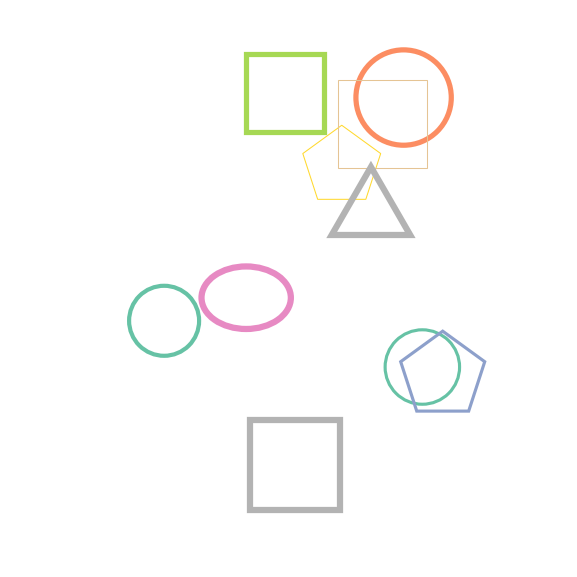[{"shape": "circle", "thickness": 1.5, "radius": 0.32, "center": [0.731, 0.364]}, {"shape": "circle", "thickness": 2, "radius": 0.3, "center": [0.284, 0.444]}, {"shape": "circle", "thickness": 2.5, "radius": 0.41, "center": [0.699, 0.83]}, {"shape": "pentagon", "thickness": 1.5, "radius": 0.38, "center": [0.767, 0.349]}, {"shape": "oval", "thickness": 3, "radius": 0.39, "center": [0.426, 0.484]}, {"shape": "square", "thickness": 2.5, "radius": 0.34, "center": [0.493, 0.838]}, {"shape": "pentagon", "thickness": 0.5, "radius": 0.35, "center": [0.592, 0.711]}, {"shape": "square", "thickness": 0.5, "radius": 0.38, "center": [0.662, 0.785]}, {"shape": "triangle", "thickness": 3, "radius": 0.39, "center": [0.642, 0.631]}, {"shape": "square", "thickness": 3, "radius": 0.39, "center": [0.511, 0.193]}]